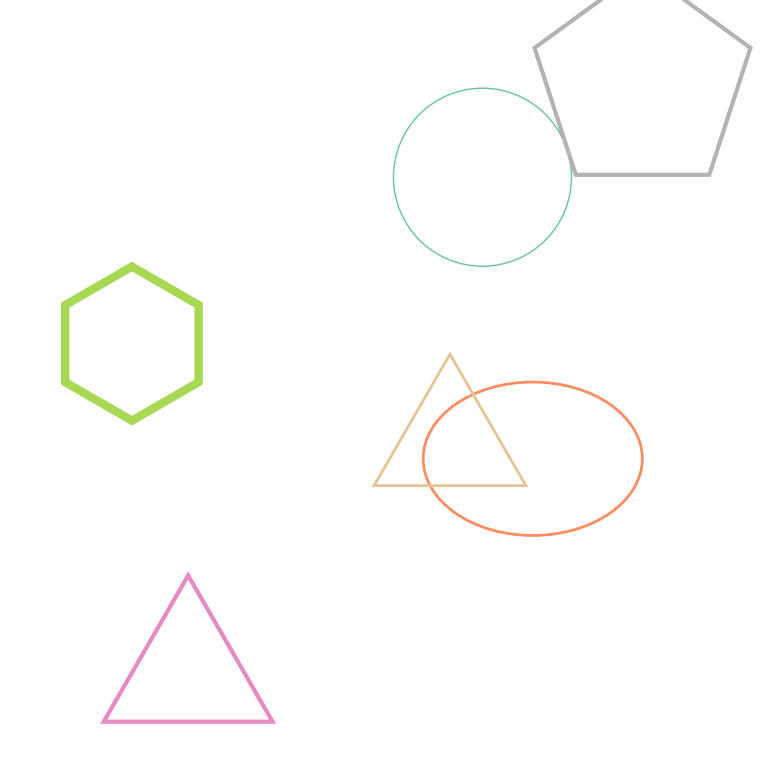[{"shape": "circle", "thickness": 0.5, "radius": 0.58, "center": [0.627, 0.77]}, {"shape": "oval", "thickness": 1, "radius": 0.71, "center": [0.692, 0.404]}, {"shape": "triangle", "thickness": 1.5, "radius": 0.63, "center": [0.244, 0.126]}, {"shape": "hexagon", "thickness": 3, "radius": 0.5, "center": [0.171, 0.554]}, {"shape": "triangle", "thickness": 1, "radius": 0.57, "center": [0.584, 0.426]}, {"shape": "pentagon", "thickness": 1.5, "radius": 0.74, "center": [0.834, 0.892]}]